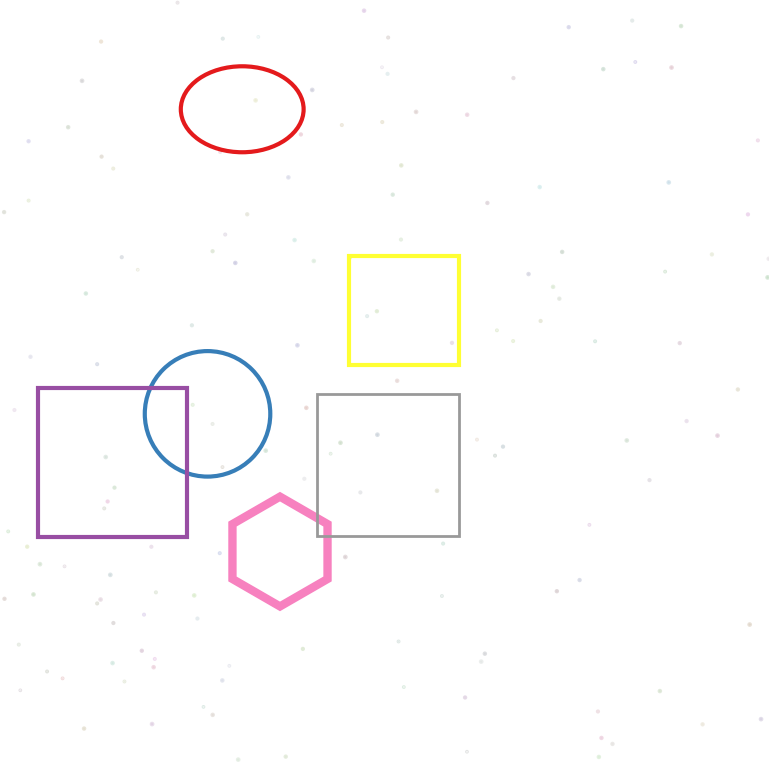[{"shape": "oval", "thickness": 1.5, "radius": 0.4, "center": [0.315, 0.858]}, {"shape": "circle", "thickness": 1.5, "radius": 0.41, "center": [0.27, 0.463]}, {"shape": "square", "thickness": 1.5, "radius": 0.48, "center": [0.146, 0.4]}, {"shape": "square", "thickness": 1.5, "radius": 0.35, "center": [0.525, 0.597]}, {"shape": "hexagon", "thickness": 3, "radius": 0.36, "center": [0.364, 0.284]}, {"shape": "square", "thickness": 1, "radius": 0.46, "center": [0.503, 0.396]}]